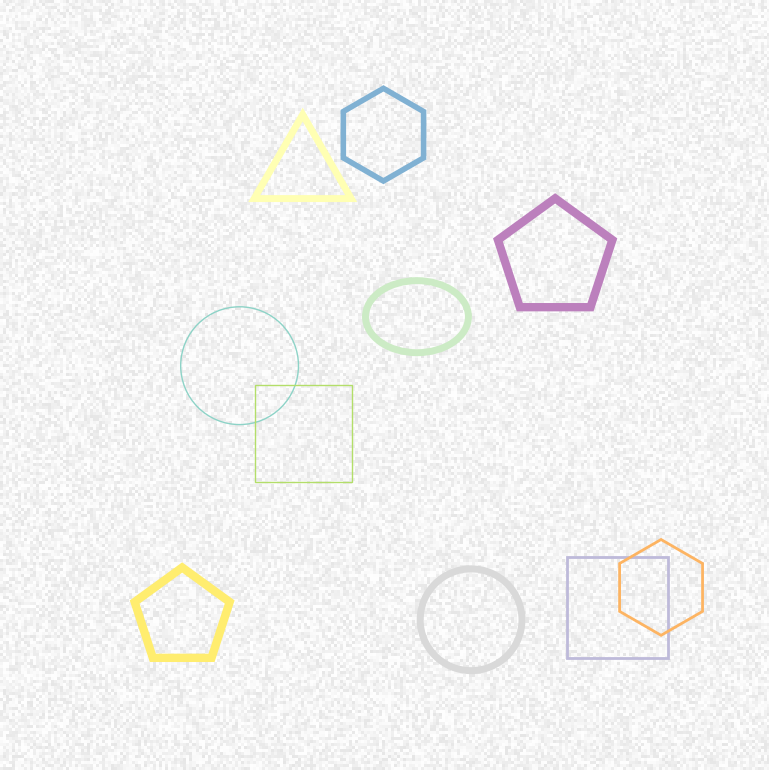[{"shape": "circle", "thickness": 0.5, "radius": 0.38, "center": [0.311, 0.525]}, {"shape": "triangle", "thickness": 2.5, "radius": 0.36, "center": [0.393, 0.778]}, {"shape": "square", "thickness": 1, "radius": 0.33, "center": [0.802, 0.211]}, {"shape": "hexagon", "thickness": 2, "radius": 0.3, "center": [0.498, 0.825]}, {"shape": "hexagon", "thickness": 1, "radius": 0.31, "center": [0.859, 0.237]}, {"shape": "square", "thickness": 0.5, "radius": 0.32, "center": [0.394, 0.437]}, {"shape": "circle", "thickness": 2.5, "radius": 0.33, "center": [0.612, 0.195]}, {"shape": "pentagon", "thickness": 3, "radius": 0.39, "center": [0.721, 0.664]}, {"shape": "oval", "thickness": 2.5, "radius": 0.33, "center": [0.542, 0.589]}, {"shape": "pentagon", "thickness": 3, "radius": 0.32, "center": [0.237, 0.198]}]